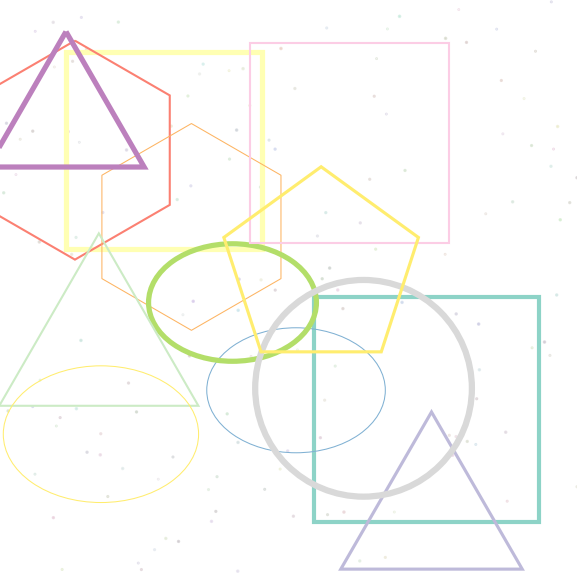[{"shape": "square", "thickness": 2, "radius": 0.97, "center": [0.739, 0.291]}, {"shape": "square", "thickness": 2.5, "radius": 0.85, "center": [0.284, 0.739]}, {"shape": "triangle", "thickness": 1.5, "radius": 0.91, "center": [0.747, 0.104]}, {"shape": "hexagon", "thickness": 1, "radius": 0.95, "center": [0.13, 0.739]}, {"shape": "oval", "thickness": 0.5, "radius": 0.77, "center": [0.513, 0.323]}, {"shape": "hexagon", "thickness": 0.5, "radius": 0.9, "center": [0.331, 0.606]}, {"shape": "oval", "thickness": 2.5, "radius": 0.73, "center": [0.403, 0.475]}, {"shape": "square", "thickness": 1, "radius": 0.86, "center": [0.605, 0.752]}, {"shape": "circle", "thickness": 3, "radius": 0.94, "center": [0.63, 0.327]}, {"shape": "triangle", "thickness": 2.5, "radius": 0.78, "center": [0.114, 0.788]}, {"shape": "triangle", "thickness": 1, "radius": 1.0, "center": [0.171, 0.396]}, {"shape": "oval", "thickness": 0.5, "radius": 0.85, "center": [0.175, 0.247]}, {"shape": "pentagon", "thickness": 1.5, "radius": 0.89, "center": [0.556, 0.533]}]